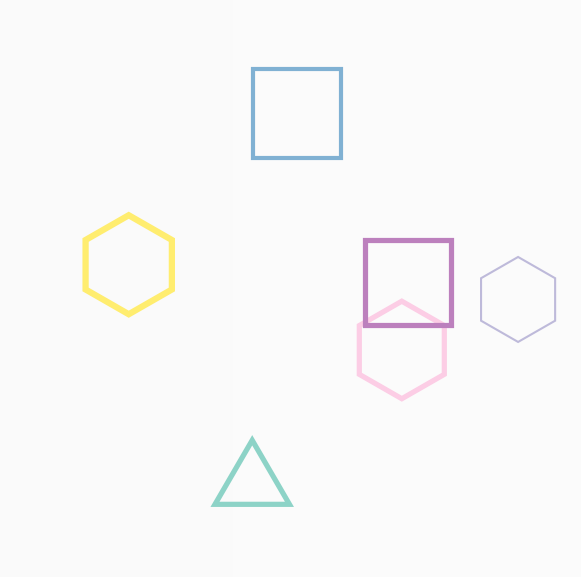[{"shape": "triangle", "thickness": 2.5, "radius": 0.37, "center": [0.434, 0.163]}, {"shape": "hexagon", "thickness": 1, "radius": 0.37, "center": [0.891, 0.481]}, {"shape": "square", "thickness": 2, "radius": 0.38, "center": [0.511, 0.802]}, {"shape": "hexagon", "thickness": 2.5, "radius": 0.42, "center": [0.691, 0.393]}, {"shape": "square", "thickness": 2.5, "radius": 0.37, "center": [0.702, 0.51]}, {"shape": "hexagon", "thickness": 3, "radius": 0.43, "center": [0.221, 0.541]}]